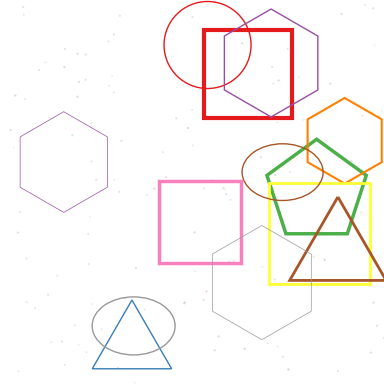[{"shape": "circle", "thickness": 1, "radius": 0.56, "center": [0.539, 0.883]}, {"shape": "square", "thickness": 3, "radius": 0.57, "center": [0.645, 0.807]}, {"shape": "triangle", "thickness": 1, "radius": 0.6, "center": [0.343, 0.102]}, {"shape": "pentagon", "thickness": 2.5, "radius": 0.68, "center": [0.822, 0.503]}, {"shape": "hexagon", "thickness": 1, "radius": 0.7, "center": [0.704, 0.836]}, {"shape": "hexagon", "thickness": 0.5, "radius": 0.65, "center": [0.166, 0.579]}, {"shape": "hexagon", "thickness": 1.5, "radius": 0.56, "center": [0.895, 0.634]}, {"shape": "square", "thickness": 2, "radius": 0.66, "center": [0.83, 0.394]}, {"shape": "triangle", "thickness": 2, "radius": 0.72, "center": [0.878, 0.344]}, {"shape": "oval", "thickness": 1, "radius": 0.53, "center": [0.734, 0.553]}, {"shape": "square", "thickness": 2.5, "radius": 0.53, "center": [0.52, 0.423]}, {"shape": "oval", "thickness": 1, "radius": 0.54, "center": [0.347, 0.153]}, {"shape": "hexagon", "thickness": 0.5, "radius": 0.74, "center": [0.68, 0.266]}]